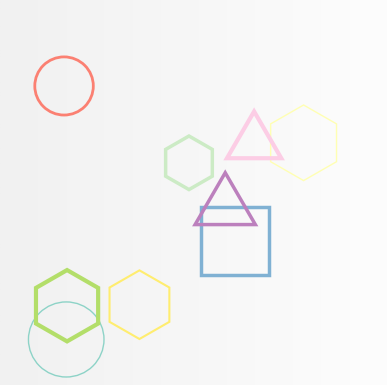[{"shape": "circle", "thickness": 1, "radius": 0.49, "center": [0.171, 0.118]}, {"shape": "hexagon", "thickness": 1, "radius": 0.49, "center": [0.783, 0.629]}, {"shape": "circle", "thickness": 2, "radius": 0.38, "center": [0.165, 0.777]}, {"shape": "square", "thickness": 2.5, "radius": 0.44, "center": [0.606, 0.375]}, {"shape": "hexagon", "thickness": 3, "radius": 0.46, "center": [0.173, 0.206]}, {"shape": "triangle", "thickness": 3, "radius": 0.4, "center": [0.656, 0.629]}, {"shape": "triangle", "thickness": 2.5, "radius": 0.45, "center": [0.581, 0.462]}, {"shape": "hexagon", "thickness": 2.5, "radius": 0.35, "center": [0.488, 0.577]}, {"shape": "hexagon", "thickness": 1.5, "radius": 0.45, "center": [0.36, 0.209]}]